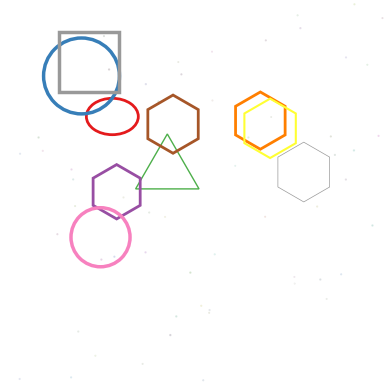[{"shape": "oval", "thickness": 2, "radius": 0.34, "center": [0.292, 0.697]}, {"shape": "circle", "thickness": 2.5, "radius": 0.49, "center": [0.212, 0.803]}, {"shape": "triangle", "thickness": 1, "radius": 0.48, "center": [0.435, 0.557]}, {"shape": "hexagon", "thickness": 2, "radius": 0.35, "center": [0.303, 0.502]}, {"shape": "hexagon", "thickness": 2, "radius": 0.37, "center": [0.676, 0.687]}, {"shape": "hexagon", "thickness": 1.5, "radius": 0.39, "center": [0.702, 0.667]}, {"shape": "hexagon", "thickness": 2, "radius": 0.38, "center": [0.449, 0.677]}, {"shape": "circle", "thickness": 2.5, "radius": 0.38, "center": [0.261, 0.384]}, {"shape": "square", "thickness": 2.5, "radius": 0.39, "center": [0.232, 0.84]}, {"shape": "hexagon", "thickness": 0.5, "radius": 0.39, "center": [0.789, 0.553]}]